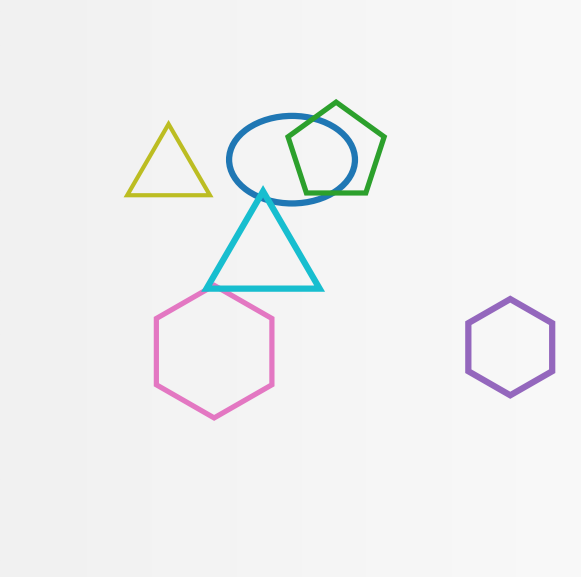[{"shape": "oval", "thickness": 3, "radius": 0.54, "center": [0.502, 0.723]}, {"shape": "pentagon", "thickness": 2.5, "radius": 0.43, "center": [0.578, 0.735]}, {"shape": "hexagon", "thickness": 3, "radius": 0.42, "center": [0.878, 0.398]}, {"shape": "hexagon", "thickness": 2.5, "radius": 0.57, "center": [0.368, 0.39]}, {"shape": "triangle", "thickness": 2, "radius": 0.41, "center": [0.29, 0.702]}, {"shape": "triangle", "thickness": 3, "radius": 0.56, "center": [0.453, 0.556]}]